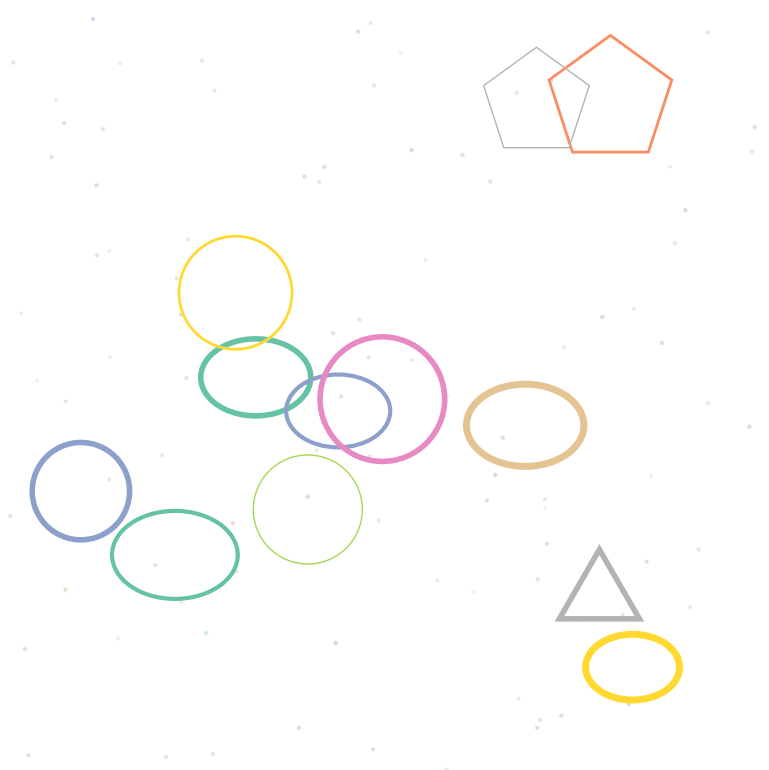[{"shape": "oval", "thickness": 2, "radius": 0.36, "center": [0.332, 0.51]}, {"shape": "oval", "thickness": 1.5, "radius": 0.41, "center": [0.227, 0.279]}, {"shape": "pentagon", "thickness": 1, "radius": 0.42, "center": [0.793, 0.87]}, {"shape": "oval", "thickness": 1.5, "radius": 0.34, "center": [0.439, 0.466]}, {"shape": "circle", "thickness": 2, "radius": 0.32, "center": [0.105, 0.362]}, {"shape": "circle", "thickness": 2, "radius": 0.4, "center": [0.497, 0.482]}, {"shape": "circle", "thickness": 0.5, "radius": 0.35, "center": [0.4, 0.338]}, {"shape": "circle", "thickness": 1, "radius": 0.37, "center": [0.306, 0.62]}, {"shape": "oval", "thickness": 2.5, "radius": 0.3, "center": [0.822, 0.134]}, {"shape": "oval", "thickness": 2.5, "radius": 0.38, "center": [0.682, 0.448]}, {"shape": "triangle", "thickness": 2, "radius": 0.3, "center": [0.778, 0.226]}, {"shape": "pentagon", "thickness": 0.5, "radius": 0.36, "center": [0.697, 0.866]}]